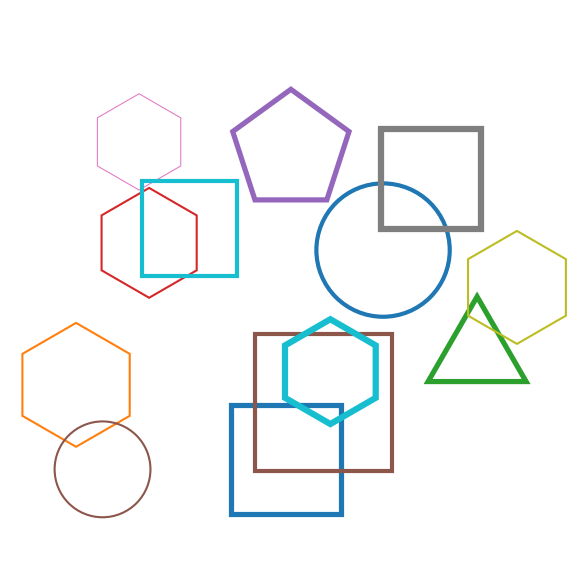[{"shape": "square", "thickness": 2.5, "radius": 0.47, "center": [0.495, 0.203]}, {"shape": "circle", "thickness": 2, "radius": 0.58, "center": [0.663, 0.566]}, {"shape": "hexagon", "thickness": 1, "radius": 0.54, "center": [0.132, 0.333]}, {"shape": "triangle", "thickness": 2.5, "radius": 0.49, "center": [0.826, 0.387]}, {"shape": "hexagon", "thickness": 1, "radius": 0.48, "center": [0.258, 0.579]}, {"shape": "pentagon", "thickness": 2.5, "radius": 0.53, "center": [0.504, 0.739]}, {"shape": "square", "thickness": 2, "radius": 0.59, "center": [0.56, 0.302]}, {"shape": "circle", "thickness": 1, "radius": 0.41, "center": [0.178, 0.186]}, {"shape": "hexagon", "thickness": 0.5, "radius": 0.42, "center": [0.241, 0.753]}, {"shape": "square", "thickness": 3, "radius": 0.43, "center": [0.746, 0.689]}, {"shape": "hexagon", "thickness": 1, "radius": 0.49, "center": [0.895, 0.501]}, {"shape": "square", "thickness": 2, "radius": 0.41, "center": [0.329, 0.604]}, {"shape": "hexagon", "thickness": 3, "radius": 0.45, "center": [0.572, 0.356]}]